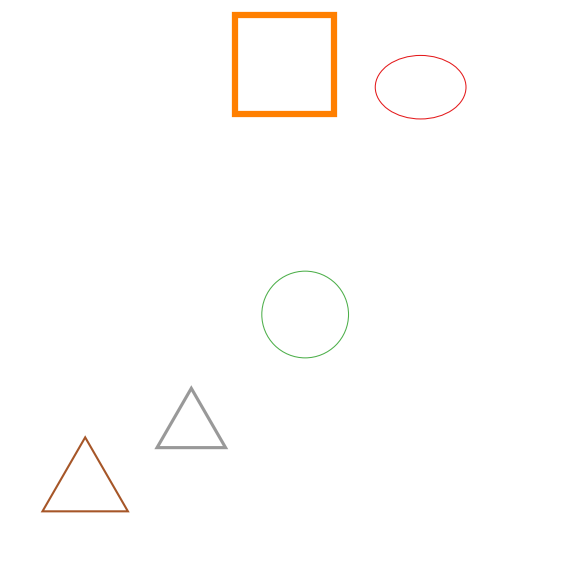[{"shape": "oval", "thickness": 0.5, "radius": 0.39, "center": [0.728, 0.848]}, {"shape": "circle", "thickness": 0.5, "radius": 0.38, "center": [0.528, 0.455]}, {"shape": "square", "thickness": 3, "radius": 0.43, "center": [0.493, 0.888]}, {"shape": "triangle", "thickness": 1, "radius": 0.43, "center": [0.148, 0.156]}, {"shape": "triangle", "thickness": 1.5, "radius": 0.34, "center": [0.331, 0.258]}]